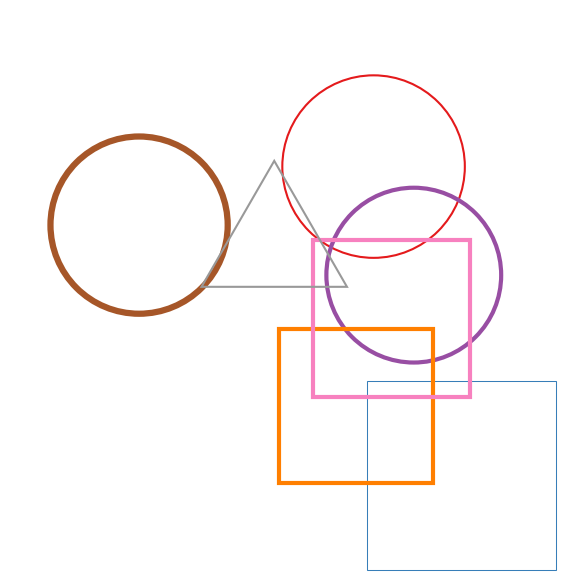[{"shape": "circle", "thickness": 1, "radius": 0.79, "center": [0.647, 0.711]}, {"shape": "square", "thickness": 0.5, "radius": 0.82, "center": [0.799, 0.175]}, {"shape": "circle", "thickness": 2, "radius": 0.76, "center": [0.716, 0.523]}, {"shape": "square", "thickness": 2, "radius": 0.67, "center": [0.616, 0.295]}, {"shape": "circle", "thickness": 3, "radius": 0.77, "center": [0.241, 0.609]}, {"shape": "square", "thickness": 2, "radius": 0.68, "center": [0.678, 0.447]}, {"shape": "triangle", "thickness": 1, "radius": 0.73, "center": [0.475, 0.575]}]